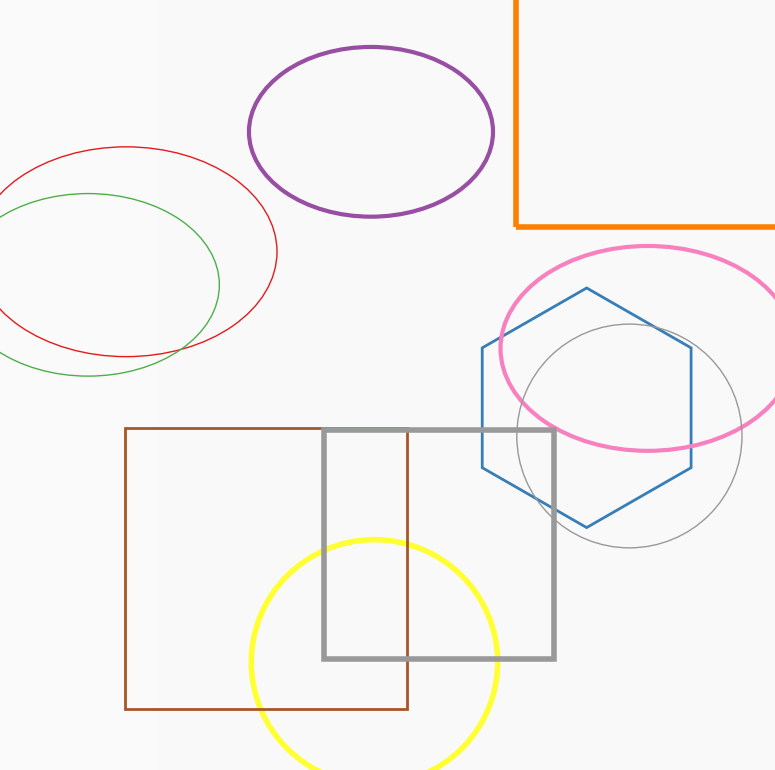[{"shape": "oval", "thickness": 0.5, "radius": 0.97, "center": [0.163, 0.673]}, {"shape": "hexagon", "thickness": 1, "radius": 0.78, "center": [0.757, 0.47]}, {"shape": "oval", "thickness": 0.5, "radius": 0.85, "center": [0.114, 0.63]}, {"shape": "oval", "thickness": 1.5, "radius": 0.79, "center": [0.479, 0.829]}, {"shape": "square", "thickness": 2, "radius": 0.88, "center": [0.843, 0.881]}, {"shape": "circle", "thickness": 2, "radius": 0.79, "center": [0.483, 0.14]}, {"shape": "square", "thickness": 1, "radius": 0.91, "center": [0.343, 0.261]}, {"shape": "oval", "thickness": 1.5, "radius": 0.95, "center": [0.836, 0.548]}, {"shape": "square", "thickness": 2, "radius": 0.74, "center": [0.566, 0.293]}, {"shape": "circle", "thickness": 0.5, "radius": 0.73, "center": [0.812, 0.434]}]